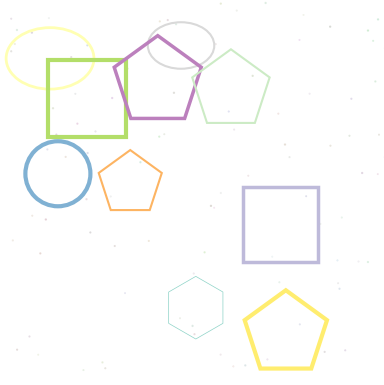[{"shape": "hexagon", "thickness": 0.5, "radius": 0.41, "center": [0.509, 0.201]}, {"shape": "oval", "thickness": 2, "radius": 0.57, "center": [0.13, 0.848]}, {"shape": "square", "thickness": 2.5, "radius": 0.48, "center": [0.729, 0.417]}, {"shape": "circle", "thickness": 3, "radius": 0.42, "center": [0.15, 0.549]}, {"shape": "pentagon", "thickness": 1.5, "radius": 0.43, "center": [0.338, 0.524]}, {"shape": "square", "thickness": 3, "radius": 0.5, "center": [0.226, 0.744]}, {"shape": "oval", "thickness": 1.5, "radius": 0.43, "center": [0.47, 0.882]}, {"shape": "pentagon", "thickness": 2.5, "radius": 0.59, "center": [0.41, 0.789]}, {"shape": "pentagon", "thickness": 1.5, "radius": 0.53, "center": [0.6, 0.766]}, {"shape": "pentagon", "thickness": 3, "radius": 0.56, "center": [0.742, 0.134]}]